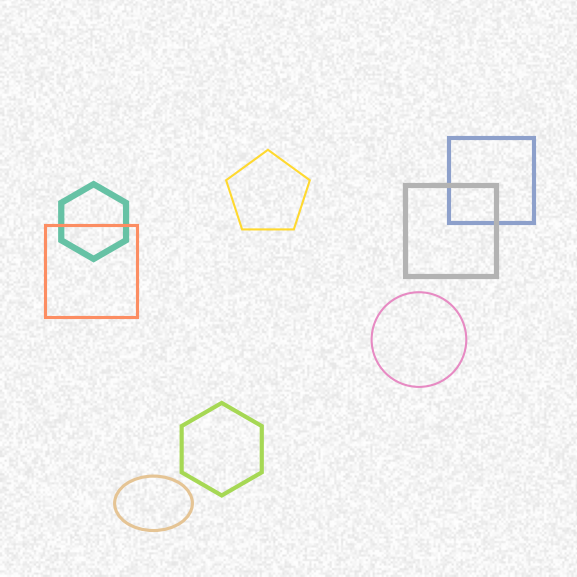[{"shape": "hexagon", "thickness": 3, "radius": 0.32, "center": [0.162, 0.615]}, {"shape": "square", "thickness": 1.5, "radius": 0.4, "center": [0.158, 0.529]}, {"shape": "square", "thickness": 2, "radius": 0.37, "center": [0.851, 0.686]}, {"shape": "circle", "thickness": 1, "radius": 0.41, "center": [0.725, 0.411]}, {"shape": "hexagon", "thickness": 2, "radius": 0.4, "center": [0.384, 0.221]}, {"shape": "pentagon", "thickness": 1, "radius": 0.38, "center": [0.464, 0.664]}, {"shape": "oval", "thickness": 1.5, "radius": 0.34, "center": [0.266, 0.128]}, {"shape": "square", "thickness": 2.5, "radius": 0.39, "center": [0.78, 0.6]}]